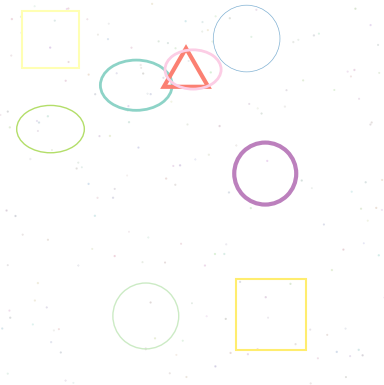[{"shape": "oval", "thickness": 2, "radius": 0.47, "center": [0.354, 0.779]}, {"shape": "square", "thickness": 1.5, "radius": 0.37, "center": [0.131, 0.897]}, {"shape": "triangle", "thickness": 3, "radius": 0.33, "center": [0.483, 0.808]}, {"shape": "circle", "thickness": 0.5, "radius": 0.43, "center": [0.641, 0.9]}, {"shape": "oval", "thickness": 1, "radius": 0.44, "center": [0.131, 0.665]}, {"shape": "oval", "thickness": 2, "radius": 0.36, "center": [0.501, 0.82]}, {"shape": "circle", "thickness": 3, "radius": 0.4, "center": [0.689, 0.549]}, {"shape": "circle", "thickness": 1, "radius": 0.43, "center": [0.379, 0.179]}, {"shape": "square", "thickness": 1.5, "radius": 0.46, "center": [0.704, 0.183]}]